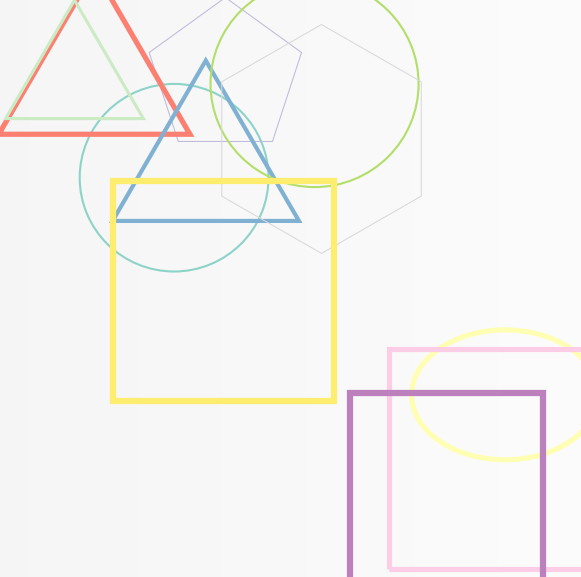[{"shape": "circle", "thickness": 1, "radius": 0.81, "center": [0.3, 0.691]}, {"shape": "oval", "thickness": 2.5, "radius": 0.8, "center": [0.869, 0.315]}, {"shape": "pentagon", "thickness": 0.5, "radius": 0.69, "center": [0.388, 0.866]}, {"shape": "triangle", "thickness": 2.5, "radius": 0.95, "center": [0.162, 0.862]}, {"shape": "triangle", "thickness": 2, "radius": 0.93, "center": [0.354, 0.709]}, {"shape": "circle", "thickness": 1, "radius": 0.89, "center": [0.541, 0.854]}, {"shape": "square", "thickness": 2.5, "radius": 0.96, "center": [0.861, 0.204]}, {"shape": "hexagon", "thickness": 0.5, "radius": 0.99, "center": [0.553, 0.759]}, {"shape": "square", "thickness": 3, "radius": 0.83, "center": [0.768, 0.153]}, {"shape": "triangle", "thickness": 1.5, "radius": 0.68, "center": [0.128, 0.862]}, {"shape": "square", "thickness": 3, "radius": 0.95, "center": [0.385, 0.495]}]